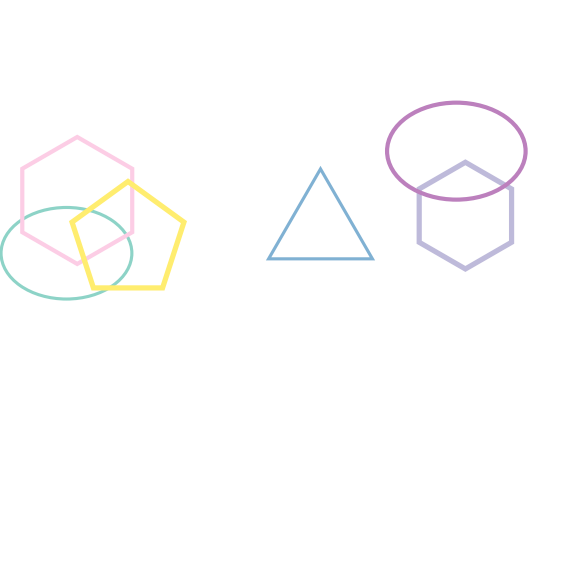[{"shape": "oval", "thickness": 1.5, "radius": 0.57, "center": [0.115, 0.561]}, {"shape": "hexagon", "thickness": 2.5, "radius": 0.46, "center": [0.806, 0.626]}, {"shape": "triangle", "thickness": 1.5, "radius": 0.52, "center": [0.555, 0.603]}, {"shape": "hexagon", "thickness": 2, "radius": 0.55, "center": [0.134, 0.652]}, {"shape": "oval", "thickness": 2, "radius": 0.6, "center": [0.79, 0.737]}, {"shape": "pentagon", "thickness": 2.5, "radius": 0.51, "center": [0.222, 0.583]}]